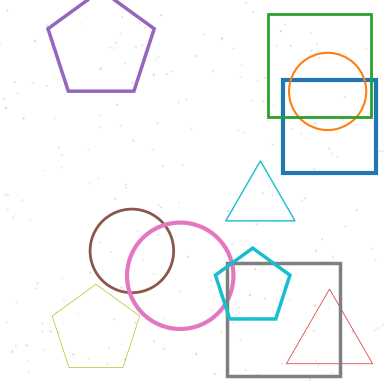[{"shape": "square", "thickness": 3, "radius": 0.6, "center": [0.857, 0.671]}, {"shape": "circle", "thickness": 1.5, "radius": 0.5, "center": [0.851, 0.763]}, {"shape": "square", "thickness": 2, "radius": 0.67, "center": [0.83, 0.829]}, {"shape": "triangle", "thickness": 0.5, "radius": 0.65, "center": [0.856, 0.12]}, {"shape": "pentagon", "thickness": 2.5, "radius": 0.73, "center": [0.263, 0.88]}, {"shape": "circle", "thickness": 2, "radius": 0.54, "center": [0.343, 0.348]}, {"shape": "circle", "thickness": 3, "radius": 0.69, "center": [0.468, 0.284]}, {"shape": "square", "thickness": 2.5, "radius": 0.73, "center": [0.736, 0.17]}, {"shape": "pentagon", "thickness": 0.5, "radius": 0.6, "center": [0.249, 0.142]}, {"shape": "pentagon", "thickness": 2.5, "radius": 0.51, "center": [0.656, 0.254]}, {"shape": "triangle", "thickness": 1, "radius": 0.52, "center": [0.676, 0.478]}]